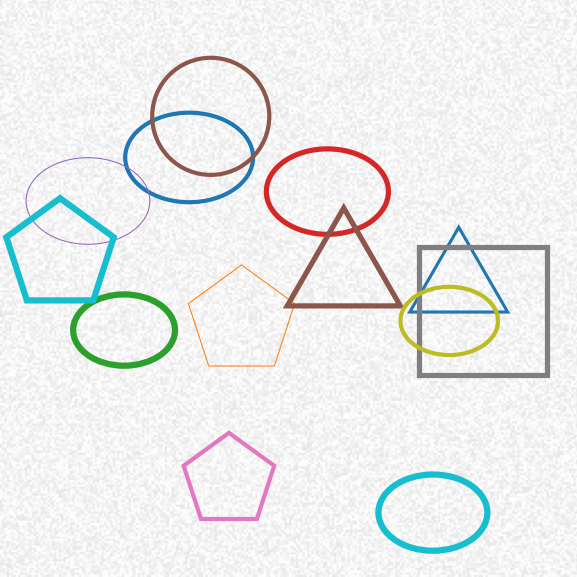[{"shape": "triangle", "thickness": 1.5, "radius": 0.49, "center": [0.794, 0.508]}, {"shape": "oval", "thickness": 2, "radius": 0.55, "center": [0.328, 0.726]}, {"shape": "pentagon", "thickness": 0.5, "radius": 0.48, "center": [0.418, 0.444]}, {"shape": "oval", "thickness": 3, "radius": 0.44, "center": [0.215, 0.428]}, {"shape": "oval", "thickness": 2.5, "radius": 0.53, "center": [0.567, 0.667]}, {"shape": "oval", "thickness": 0.5, "radius": 0.54, "center": [0.152, 0.651]}, {"shape": "triangle", "thickness": 2.5, "radius": 0.57, "center": [0.595, 0.526]}, {"shape": "circle", "thickness": 2, "radius": 0.51, "center": [0.365, 0.798]}, {"shape": "pentagon", "thickness": 2, "radius": 0.41, "center": [0.396, 0.167]}, {"shape": "square", "thickness": 2.5, "radius": 0.55, "center": [0.836, 0.461]}, {"shape": "oval", "thickness": 2, "radius": 0.42, "center": [0.778, 0.443]}, {"shape": "pentagon", "thickness": 3, "radius": 0.49, "center": [0.104, 0.558]}, {"shape": "oval", "thickness": 3, "radius": 0.47, "center": [0.75, 0.111]}]